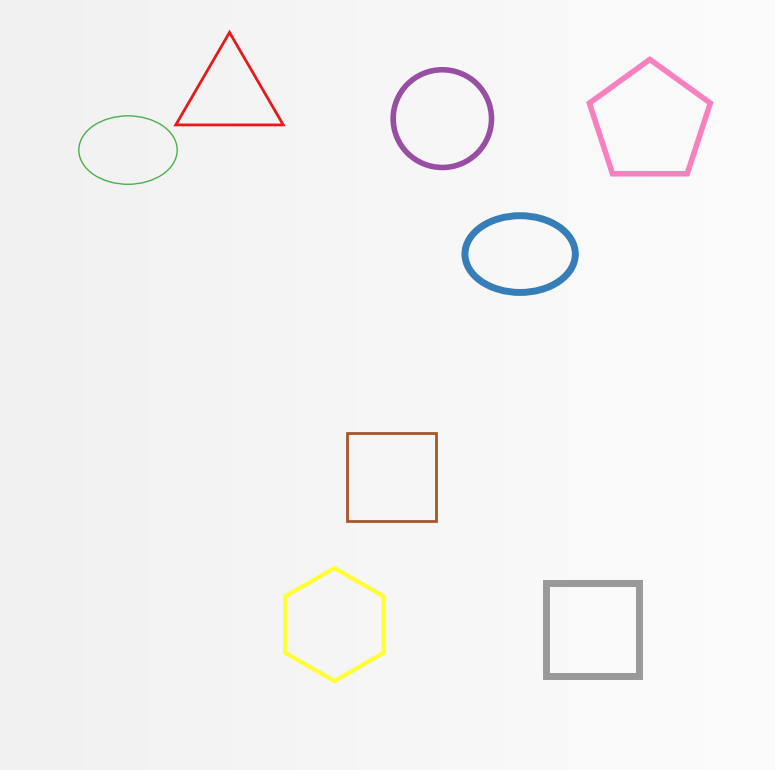[{"shape": "triangle", "thickness": 1, "radius": 0.4, "center": [0.296, 0.878]}, {"shape": "oval", "thickness": 2.5, "radius": 0.36, "center": [0.671, 0.67]}, {"shape": "oval", "thickness": 0.5, "radius": 0.32, "center": [0.165, 0.805]}, {"shape": "circle", "thickness": 2, "radius": 0.32, "center": [0.571, 0.846]}, {"shape": "hexagon", "thickness": 1.5, "radius": 0.37, "center": [0.432, 0.189]}, {"shape": "square", "thickness": 1, "radius": 0.29, "center": [0.505, 0.38]}, {"shape": "pentagon", "thickness": 2, "radius": 0.41, "center": [0.839, 0.841]}, {"shape": "square", "thickness": 2.5, "radius": 0.3, "center": [0.764, 0.183]}]